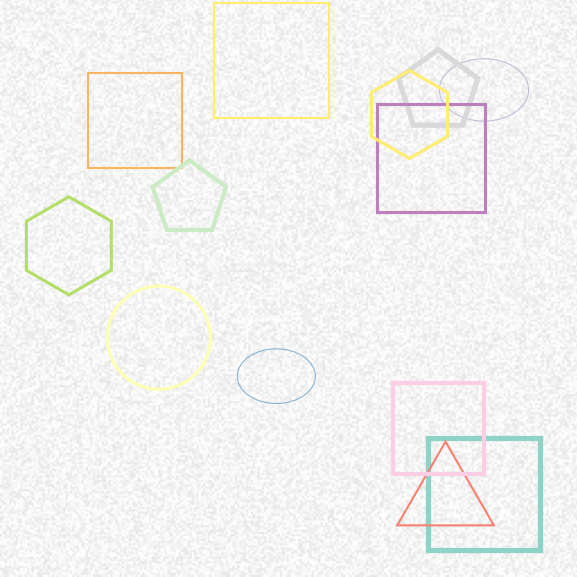[{"shape": "square", "thickness": 2.5, "radius": 0.48, "center": [0.837, 0.144]}, {"shape": "circle", "thickness": 1.5, "radius": 0.45, "center": [0.275, 0.414]}, {"shape": "oval", "thickness": 0.5, "radius": 0.39, "center": [0.838, 0.843]}, {"shape": "triangle", "thickness": 1, "radius": 0.48, "center": [0.771, 0.138]}, {"shape": "oval", "thickness": 0.5, "radius": 0.34, "center": [0.479, 0.348]}, {"shape": "square", "thickness": 1, "radius": 0.41, "center": [0.233, 0.791]}, {"shape": "hexagon", "thickness": 1.5, "radius": 0.42, "center": [0.119, 0.574]}, {"shape": "square", "thickness": 2, "radius": 0.39, "center": [0.759, 0.257]}, {"shape": "pentagon", "thickness": 2.5, "radius": 0.36, "center": [0.759, 0.841]}, {"shape": "square", "thickness": 1.5, "radius": 0.47, "center": [0.746, 0.725]}, {"shape": "pentagon", "thickness": 2, "radius": 0.33, "center": [0.328, 0.655]}, {"shape": "square", "thickness": 1, "radius": 0.5, "center": [0.47, 0.894]}, {"shape": "hexagon", "thickness": 1.5, "radius": 0.38, "center": [0.709, 0.801]}]